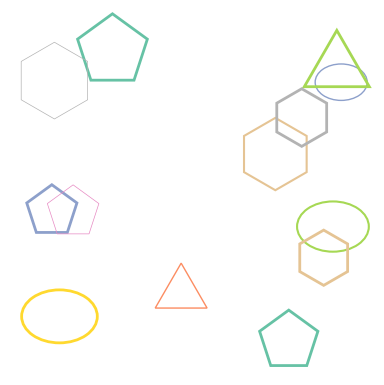[{"shape": "pentagon", "thickness": 2, "radius": 0.4, "center": [0.75, 0.115]}, {"shape": "pentagon", "thickness": 2, "radius": 0.48, "center": [0.292, 0.869]}, {"shape": "triangle", "thickness": 1, "radius": 0.39, "center": [0.471, 0.239]}, {"shape": "oval", "thickness": 1, "radius": 0.34, "center": [0.886, 0.787]}, {"shape": "pentagon", "thickness": 2, "radius": 0.34, "center": [0.135, 0.452]}, {"shape": "pentagon", "thickness": 0.5, "radius": 0.35, "center": [0.19, 0.449]}, {"shape": "oval", "thickness": 1.5, "radius": 0.47, "center": [0.865, 0.412]}, {"shape": "triangle", "thickness": 2, "radius": 0.49, "center": [0.875, 0.824]}, {"shape": "oval", "thickness": 2, "radius": 0.49, "center": [0.154, 0.178]}, {"shape": "hexagon", "thickness": 1.5, "radius": 0.47, "center": [0.715, 0.6]}, {"shape": "hexagon", "thickness": 2, "radius": 0.36, "center": [0.841, 0.331]}, {"shape": "hexagon", "thickness": 2, "radius": 0.37, "center": [0.784, 0.695]}, {"shape": "hexagon", "thickness": 0.5, "radius": 0.5, "center": [0.141, 0.791]}]